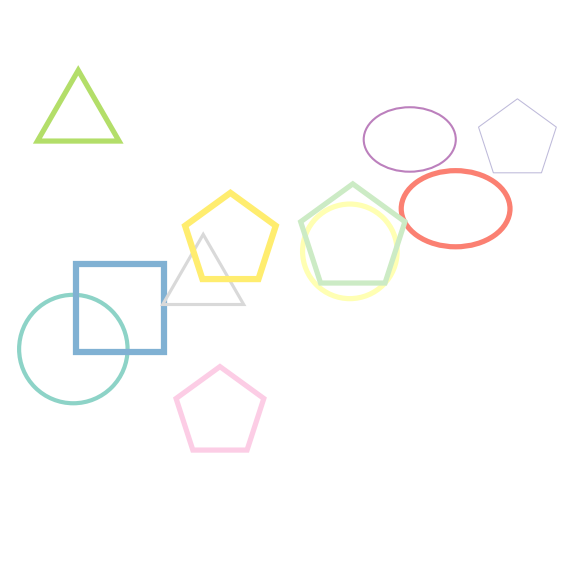[{"shape": "circle", "thickness": 2, "radius": 0.47, "center": [0.127, 0.395]}, {"shape": "circle", "thickness": 2.5, "radius": 0.41, "center": [0.606, 0.564]}, {"shape": "pentagon", "thickness": 0.5, "radius": 0.35, "center": [0.896, 0.757]}, {"shape": "oval", "thickness": 2.5, "radius": 0.47, "center": [0.789, 0.638]}, {"shape": "square", "thickness": 3, "radius": 0.38, "center": [0.208, 0.465]}, {"shape": "triangle", "thickness": 2.5, "radius": 0.41, "center": [0.135, 0.796]}, {"shape": "pentagon", "thickness": 2.5, "radius": 0.4, "center": [0.381, 0.284]}, {"shape": "triangle", "thickness": 1.5, "radius": 0.4, "center": [0.352, 0.512]}, {"shape": "oval", "thickness": 1, "radius": 0.4, "center": [0.71, 0.758]}, {"shape": "pentagon", "thickness": 2.5, "radius": 0.47, "center": [0.611, 0.586]}, {"shape": "pentagon", "thickness": 3, "radius": 0.41, "center": [0.399, 0.583]}]